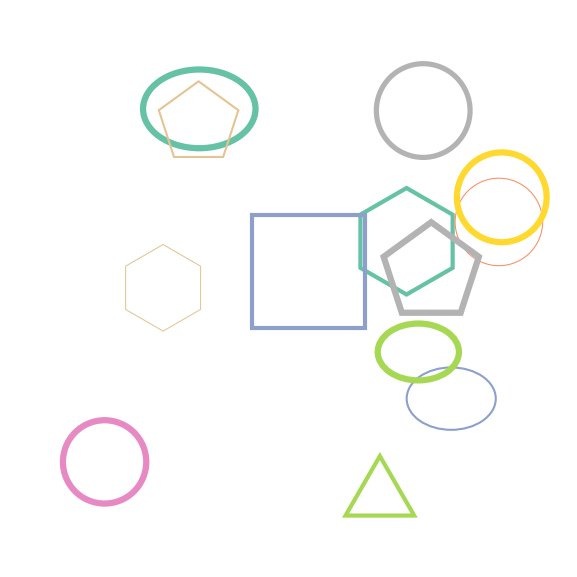[{"shape": "oval", "thickness": 3, "radius": 0.49, "center": [0.345, 0.811]}, {"shape": "hexagon", "thickness": 2, "radius": 0.46, "center": [0.704, 0.581]}, {"shape": "circle", "thickness": 0.5, "radius": 0.38, "center": [0.864, 0.615]}, {"shape": "square", "thickness": 2, "radius": 0.49, "center": [0.535, 0.529]}, {"shape": "oval", "thickness": 1, "radius": 0.39, "center": [0.781, 0.309]}, {"shape": "circle", "thickness": 3, "radius": 0.36, "center": [0.181, 0.199]}, {"shape": "triangle", "thickness": 2, "radius": 0.34, "center": [0.658, 0.141]}, {"shape": "oval", "thickness": 3, "radius": 0.35, "center": [0.724, 0.39]}, {"shape": "circle", "thickness": 3, "radius": 0.39, "center": [0.869, 0.657]}, {"shape": "pentagon", "thickness": 1, "radius": 0.36, "center": [0.344, 0.786]}, {"shape": "hexagon", "thickness": 0.5, "radius": 0.37, "center": [0.282, 0.501]}, {"shape": "pentagon", "thickness": 3, "radius": 0.43, "center": [0.747, 0.528]}, {"shape": "circle", "thickness": 2.5, "radius": 0.41, "center": [0.733, 0.808]}]